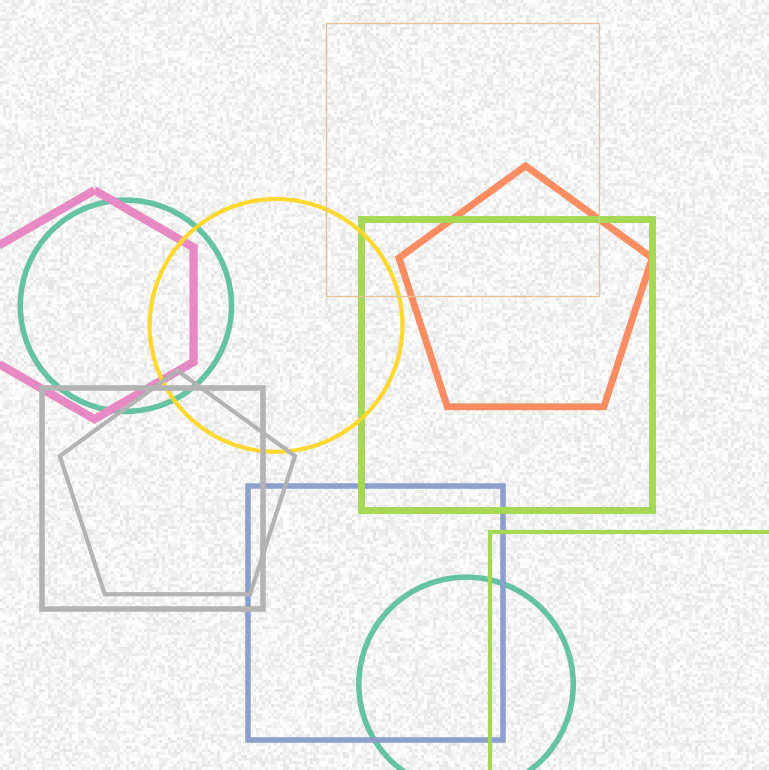[{"shape": "circle", "thickness": 2, "radius": 0.69, "center": [0.163, 0.603]}, {"shape": "circle", "thickness": 2, "radius": 0.7, "center": [0.605, 0.111]}, {"shape": "pentagon", "thickness": 2.5, "radius": 0.86, "center": [0.683, 0.612]}, {"shape": "square", "thickness": 2, "radius": 0.83, "center": [0.488, 0.204]}, {"shape": "hexagon", "thickness": 3, "radius": 0.74, "center": [0.123, 0.604]}, {"shape": "square", "thickness": 1.5, "radius": 0.92, "center": [0.821, 0.125]}, {"shape": "square", "thickness": 2.5, "radius": 0.95, "center": [0.658, 0.527]}, {"shape": "circle", "thickness": 1.5, "radius": 0.82, "center": [0.358, 0.577]}, {"shape": "square", "thickness": 0.5, "radius": 0.89, "center": [0.601, 0.793]}, {"shape": "pentagon", "thickness": 1.5, "radius": 0.8, "center": [0.23, 0.358]}, {"shape": "square", "thickness": 2, "radius": 0.72, "center": [0.198, 0.353]}]